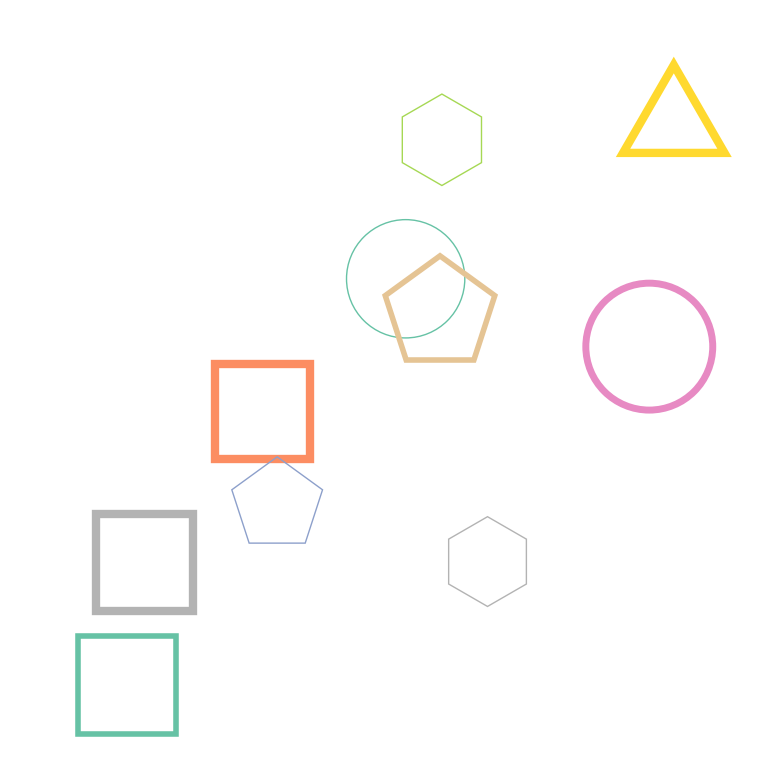[{"shape": "square", "thickness": 2, "radius": 0.32, "center": [0.165, 0.11]}, {"shape": "circle", "thickness": 0.5, "radius": 0.38, "center": [0.527, 0.638]}, {"shape": "square", "thickness": 3, "radius": 0.31, "center": [0.341, 0.466]}, {"shape": "pentagon", "thickness": 0.5, "radius": 0.31, "center": [0.36, 0.345]}, {"shape": "circle", "thickness": 2.5, "radius": 0.41, "center": [0.843, 0.55]}, {"shape": "hexagon", "thickness": 0.5, "radius": 0.3, "center": [0.574, 0.818]}, {"shape": "triangle", "thickness": 3, "radius": 0.38, "center": [0.875, 0.839]}, {"shape": "pentagon", "thickness": 2, "radius": 0.37, "center": [0.571, 0.593]}, {"shape": "square", "thickness": 3, "radius": 0.32, "center": [0.188, 0.27]}, {"shape": "hexagon", "thickness": 0.5, "radius": 0.29, "center": [0.633, 0.271]}]